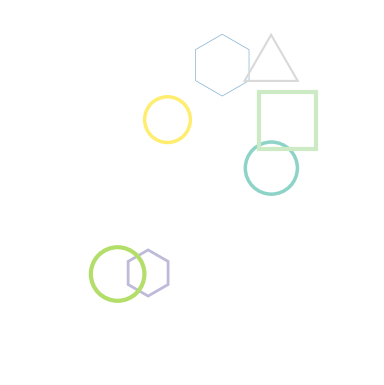[{"shape": "circle", "thickness": 2.5, "radius": 0.34, "center": [0.705, 0.563]}, {"shape": "hexagon", "thickness": 2, "radius": 0.3, "center": [0.385, 0.291]}, {"shape": "hexagon", "thickness": 0.5, "radius": 0.4, "center": [0.577, 0.831]}, {"shape": "circle", "thickness": 3, "radius": 0.35, "center": [0.305, 0.288]}, {"shape": "triangle", "thickness": 1.5, "radius": 0.4, "center": [0.704, 0.83]}, {"shape": "square", "thickness": 3, "radius": 0.37, "center": [0.747, 0.686]}, {"shape": "circle", "thickness": 2.5, "radius": 0.3, "center": [0.435, 0.689]}]